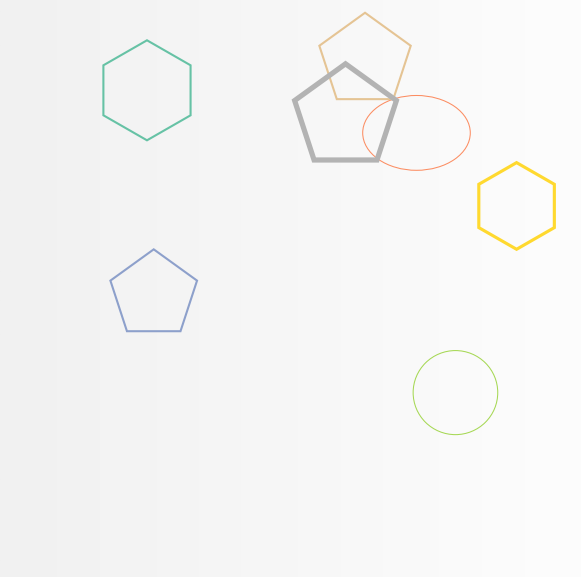[{"shape": "hexagon", "thickness": 1, "radius": 0.43, "center": [0.253, 0.843]}, {"shape": "oval", "thickness": 0.5, "radius": 0.46, "center": [0.717, 0.769]}, {"shape": "pentagon", "thickness": 1, "radius": 0.39, "center": [0.264, 0.489]}, {"shape": "circle", "thickness": 0.5, "radius": 0.36, "center": [0.784, 0.319]}, {"shape": "hexagon", "thickness": 1.5, "radius": 0.38, "center": [0.889, 0.643]}, {"shape": "pentagon", "thickness": 1, "radius": 0.41, "center": [0.628, 0.894]}, {"shape": "pentagon", "thickness": 2.5, "radius": 0.46, "center": [0.594, 0.797]}]